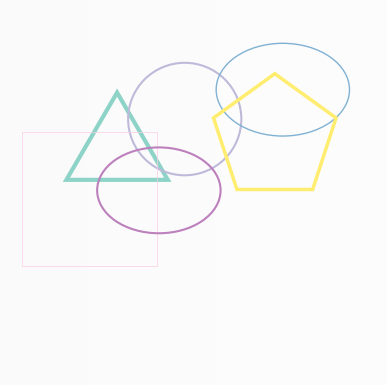[{"shape": "triangle", "thickness": 3, "radius": 0.76, "center": [0.302, 0.608]}, {"shape": "circle", "thickness": 1.5, "radius": 0.73, "center": [0.477, 0.691]}, {"shape": "oval", "thickness": 1, "radius": 0.86, "center": [0.73, 0.767]}, {"shape": "square", "thickness": 0.5, "radius": 0.87, "center": [0.23, 0.483]}, {"shape": "oval", "thickness": 1.5, "radius": 0.8, "center": [0.41, 0.506]}, {"shape": "pentagon", "thickness": 2.5, "radius": 0.83, "center": [0.709, 0.642]}]